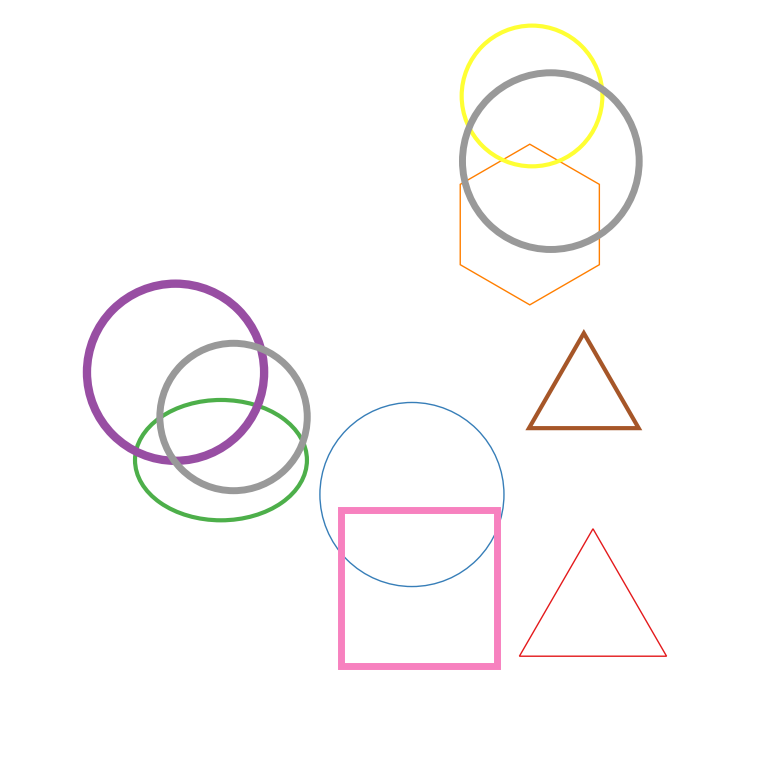[{"shape": "triangle", "thickness": 0.5, "radius": 0.55, "center": [0.77, 0.203]}, {"shape": "circle", "thickness": 0.5, "radius": 0.6, "center": [0.535, 0.358]}, {"shape": "oval", "thickness": 1.5, "radius": 0.56, "center": [0.287, 0.402]}, {"shape": "circle", "thickness": 3, "radius": 0.58, "center": [0.228, 0.517]}, {"shape": "hexagon", "thickness": 0.5, "radius": 0.52, "center": [0.688, 0.708]}, {"shape": "circle", "thickness": 1.5, "radius": 0.46, "center": [0.691, 0.875]}, {"shape": "triangle", "thickness": 1.5, "radius": 0.41, "center": [0.758, 0.485]}, {"shape": "square", "thickness": 2.5, "radius": 0.51, "center": [0.544, 0.236]}, {"shape": "circle", "thickness": 2.5, "radius": 0.57, "center": [0.715, 0.791]}, {"shape": "circle", "thickness": 2.5, "radius": 0.48, "center": [0.303, 0.458]}]